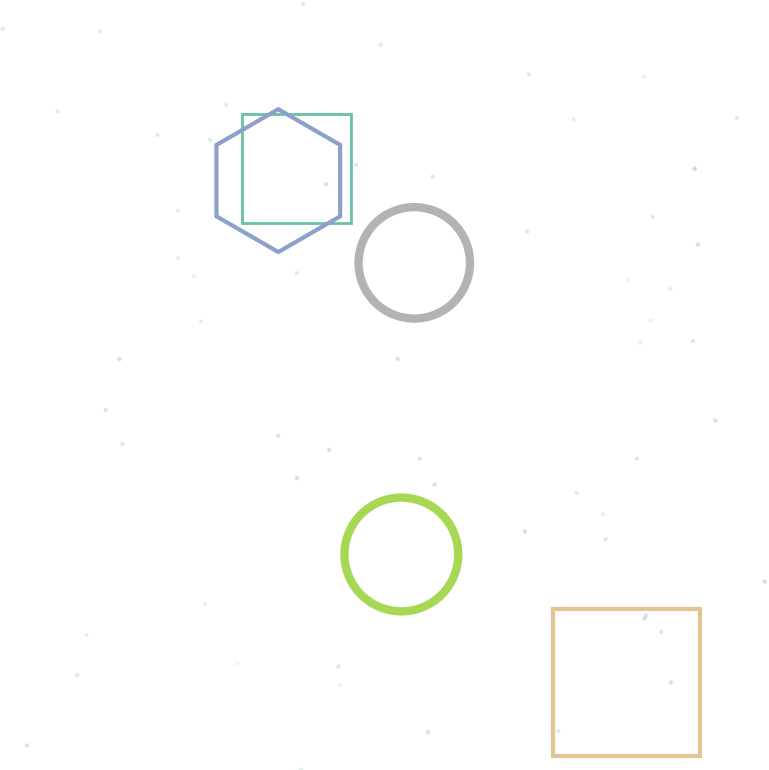[{"shape": "square", "thickness": 1, "radius": 0.35, "center": [0.385, 0.782]}, {"shape": "hexagon", "thickness": 1.5, "radius": 0.46, "center": [0.361, 0.765]}, {"shape": "circle", "thickness": 3, "radius": 0.37, "center": [0.521, 0.28]}, {"shape": "square", "thickness": 1.5, "radius": 0.48, "center": [0.814, 0.114]}, {"shape": "circle", "thickness": 3, "radius": 0.36, "center": [0.538, 0.659]}]